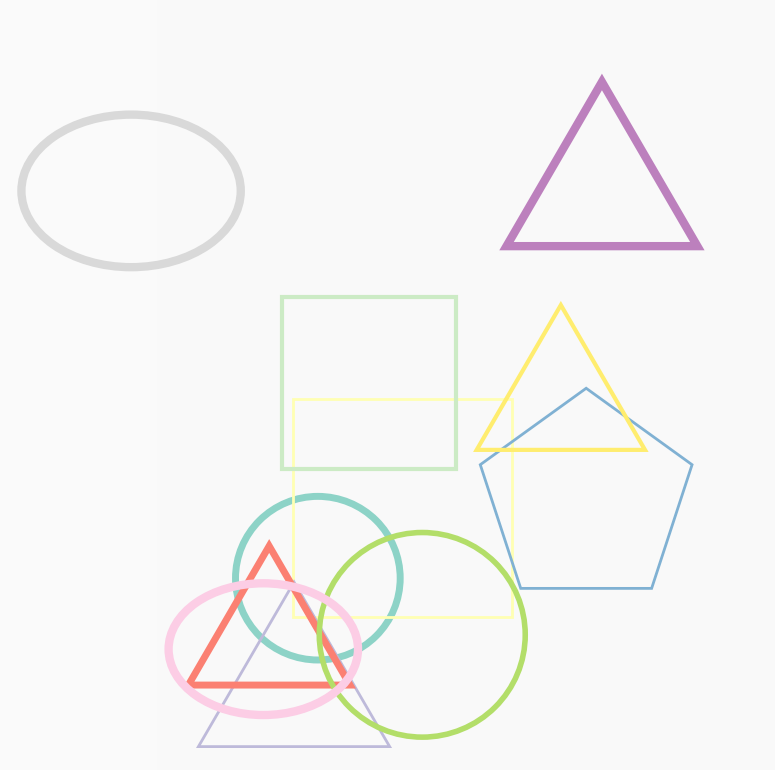[{"shape": "circle", "thickness": 2.5, "radius": 0.53, "center": [0.41, 0.249]}, {"shape": "square", "thickness": 1, "radius": 0.71, "center": [0.519, 0.34]}, {"shape": "triangle", "thickness": 1, "radius": 0.71, "center": [0.379, 0.102]}, {"shape": "triangle", "thickness": 2.5, "radius": 0.6, "center": [0.347, 0.171]}, {"shape": "pentagon", "thickness": 1, "radius": 0.72, "center": [0.756, 0.352]}, {"shape": "circle", "thickness": 2, "radius": 0.66, "center": [0.545, 0.176]}, {"shape": "oval", "thickness": 3, "radius": 0.61, "center": [0.34, 0.157]}, {"shape": "oval", "thickness": 3, "radius": 0.71, "center": [0.169, 0.752]}, {"shape": "triangle", "thickness": 3, "radius": 0.71, "center": [0.777, 0.751]}, {"shape": "square", "thickness": 1.5, "radius": 0.56, "center": [0.476, 0.503]}, {"shape": "triangle", "thickness": 1.5, "radius": 0.63, "center": [0.724, 0.478]}]